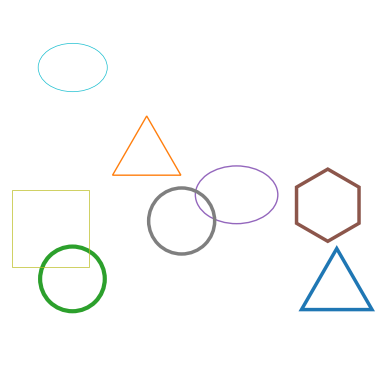[{"shape": "triangle", "thickness": 2.5, "radius": 0.53, "center": [0.875, 0.249]}, {"shape": "triangle", "thickness": 1, "radius": 0.51, "center": [0.381, 0.596]}, {"shape": "circle", "thickness": 3, "radius": 0.42, "center": [0.188, 0.276]}, {"shape": "oval", "thickness": 1, "radius": 0.54, "center": [0.615, 0.494]}, {"shape": "hexagon", "thickness": 2.5, "radius": 0.47, "center": [0.851, 0.467]}, {"shape": "circle", "thickness": 2.5, "radius": 0.43, "center": [0.472, 0.426]}, {"shape": "square", "thickness": 0.5, "radius": 0.5, "center": [0.131, 0.407]}, {"shape": "oval", "thickness": 0.5, "radius": 0.45, "center": [0.189, 0.825]}]